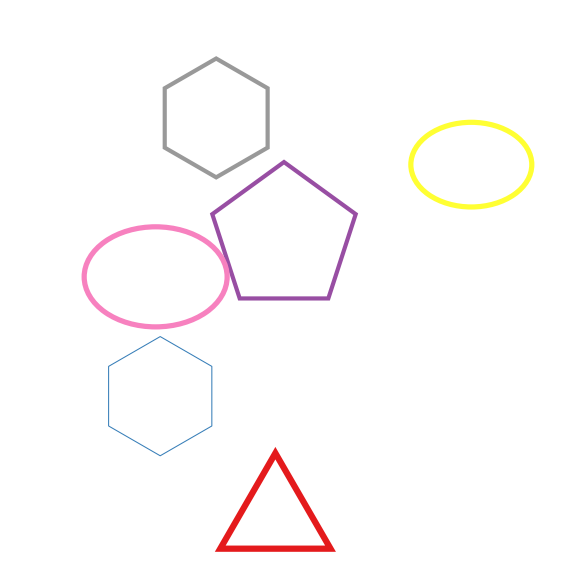[{"shape": "triangle", "thickness": 3, "radius": 0.55, "center": [0.477, 0.104]}, {"shape": "hexagon", "thickness": 0.5, "radius": 0.52, "center": [0.277, 0.313]}, {"shape": "pentagon", "thickness": 2, "radius": 0.65, "center": [0.492, 0.588]}, {"shape": "oval", "thickness": 2.5, "radius": 0.52, "center": [0.816, 0.714]}, {"shape": "oval", "thickness": 2.5, "radius": 0.62, "center": [0.27, 0.52]}, {"shape": "hexagon", "thickness": 2, "radius": 0.51, "center": [0.374, 0.795]}]